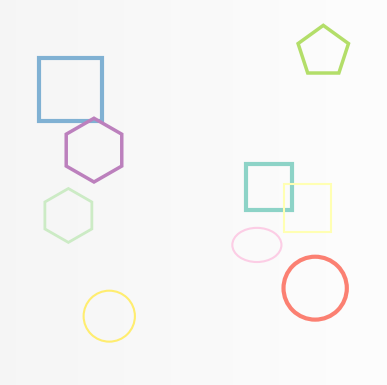[{"shape": "square", "thickness": 3, "radius": 0.3, "center": [0.694, 0.513]}, {"shape": "square", "thickness": 1.5, "radius": 0.31, "center": [0.793, 0.459]}, {"shape": "circle", "thickness": 3, "radius": 0.41, "center": [0.813, 0.252]}, {"shape": "square", "thickness": 3, "radius": 0.41, "center": [0.183, 0.768]}, {"shape": "pentagon", "thickness": 2.5, "radius": 0.34, "center": [0.834, 0.866]}, {"shape": "oval", "thickness": 1.5, "radius": 0.32, "center": [0.663, 0.364]}, {"shape": "hexagon", "thickness": 2.5, "radius": 0.41, "center": [0.243, 0.61]}, {"shape": "hexagon", "thickness": 2, "radius": 0.35, "center": [0.176, 0.44]}, {"shape": "circle", "thickness": 1.5, "radius": 0.33, "center": [0.282, 0.179]}]